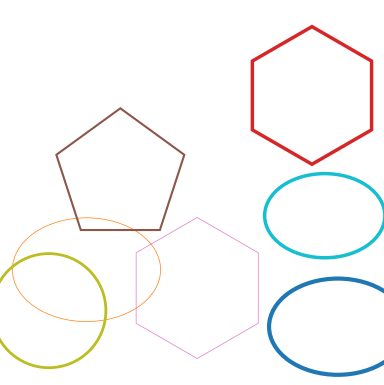[{"shape": "oval", "thickness": 3, "radius": 0.89, "center": [0.877, 0.151]}, {"shape": "oval", "thickness": 0.5, "radius": 0.96, "center": [0.225, 0.3]}, {"shape": "hexagon", "thickness": 2.5, "radius": 0.89, "center": [0.81, 0.752]}, {"shape": "pentagon", "thickness": 1.5, "radius": 0.87, "center": [0.313, 0.544]}, {"shape": "hexagon", "thickness": 0.5, "radius": 0.92, "center": [0.512, 0.252]}, {"shape": "circle", "thickness": 2, "radius": 0.74, "center": [0.127, 0.193]}, {"shape": "oval", "thickness": 2.5, "radius": 0.78, "center": [0.843, 0.44]}]